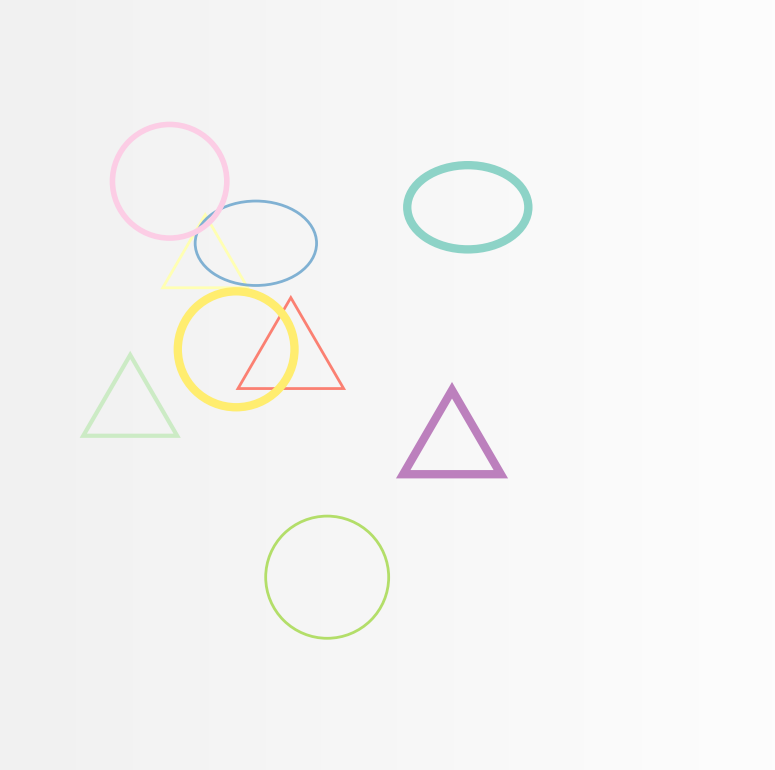[{"shape": "oval", "thickness": 3, "radius": 0.39, "center": [0.604, 0.731]}, {"shape": "triangle", "thickness": 1, "radius": 0.32, "center": [0.265, 0.658]}, {"shape": "triangle", "thickness": 1, "radius": 0.39, "center": [0.375, 0.535]}, {"shape": "oval", "thickness": 1, "radius": 0.39, "center": [0.33, 0.684]}, {"shape": "circle", "thickness": 1, "radius": 0.4, "center": [0.422, 0.25]}, {"shape": "circle", "thickness": 2, "radius": 0.37, "center": [0.219, 0.765]}, {"shape": "triangle", "thickness": 3, "radius": 0.36, "center": [0.583, 0.42]}, {"shape": "triangle", "thickness": 1.5, "radius": 0.35, "center": [0.168, 0.469]}, {"shape": "circle", "thickness": 3, "radius": 0.38, "center": [0.305, 0.546]}]